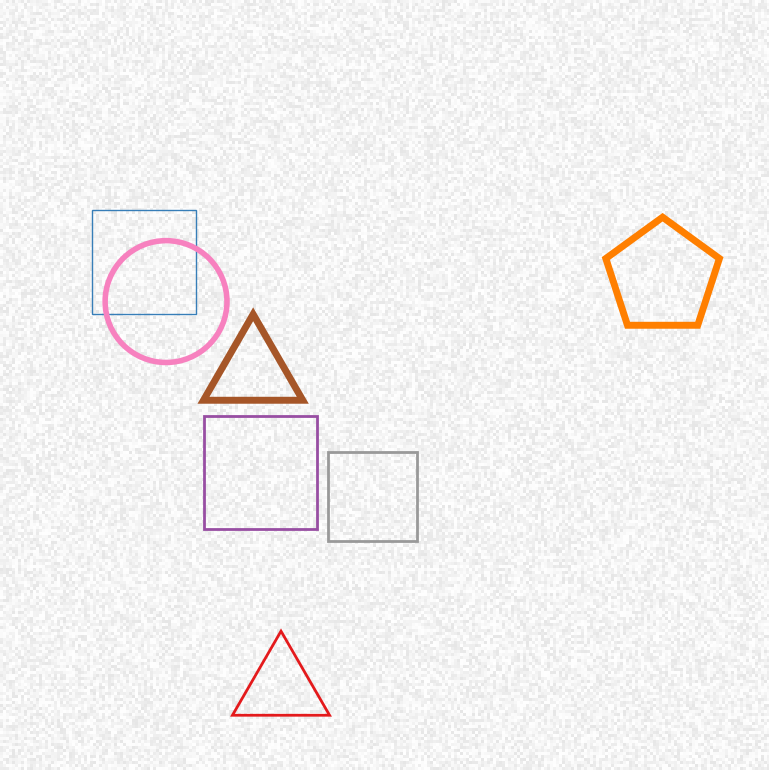[{"shape": "triangle", "thickness": 1, "radius": 0.36, "center": [0.365, 0.108]}, {"shape": "square", "thickness": 0.5, "radius": 0.34, "center": [0.187, 0.66]}, {"shape": "square", "thickness": 1, "radius": 0.37, "center": [0.338, 0.387]}, {"shape": "pentagon", "thickness": 2.5, "radius": 0.39, "center": [0.861, 0.64]}, {"shape": "triangle", "thickness": 2.5, "radius": 0.37, "center": [0.329, 0.517]}, {"shape": "circle", "thickness": 2, "radius": 0.4, "center": [0.216, 0.608]}, {"shape": "square", "thickness": 1, "radius": 0.29, "center": [0.484, 0.355]}]